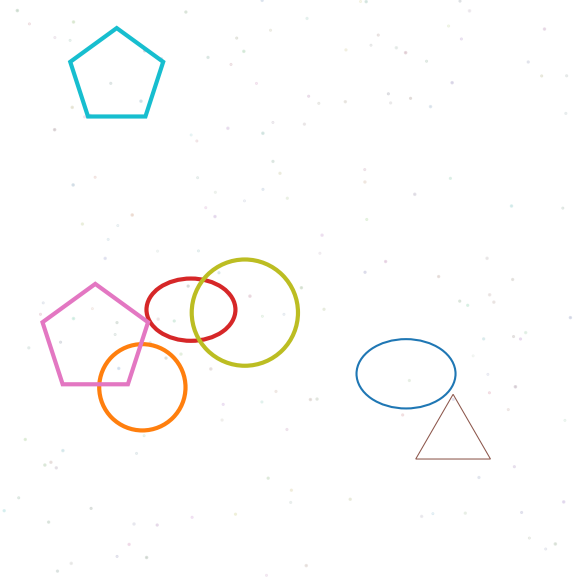[{"shape": "oval", "thickness": 1, "radius": 0.43, "center": [0.703, 0.352]}, {"shape": "circle", "thickness": 2, "radius": 0.37, "center": [0.247, 0.328]}, {"shape": "oval", "thickness": 2, "radius": 0.39, "center": [0.331, 0.463]}, {"shape": "triangle", "thickness": 0.5, "radius": 0.37, "center": [0.785, 0.242]}, {"shape": "pentagon", "thickness": 2, "radius": 0.48, "center": [0.165, 0.411]}, {"shape": "circle", "thickness": 2, "radius": 0.46, "center": [0.424, 0.458]}, {"shape": "pentagon", "thickness": 2, "radius": 0.42, "center": [0.202, 0.866]}]